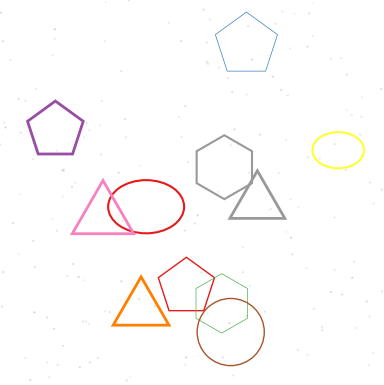[{"shape": "oval", "thickness": 1.5, "radius": 0.49, "center": [0.38, 0.463]}, {"shape": "pentagon", "thickness": 1, "radius": 0.38, "center": [0.484, 0.255]}, {"shape": "pentagon", "thickness": 0.5, "radius": 0.42, "center": [0.64, 0.884]}, {"shape": "hexagon", "thickness": 0.5, "radius": 0.39, "center": [0.576, 0.212]}, {"shape": "pentagon", "thickness": 2, "radius": 0.38, "center": [0.144, 0.662]}, {"shape": "triangle", "thickness": 2, "radius": 0.42, "center": [0.366, 0.197]}, {"shape": "oval", "thickness": 1.5, "radius": 0.34, "center": [0.878, 0.61]}, {"shape": "circle", "thickness": 1, "radius": 0.44, "center": [0.599, 0.138]}, {"shape": "triangle", "thickness": 2, "radius": 0.46, "center": [0.267, 0.439]}, {"shape": "hexagon", "thickness": 1.5, "radius": 0.41, "center": [0.583, 0.566]}, {"shape": "triangle", "thickness": 2, "radius": 0.41, "center": [0.668, 0.474]}]